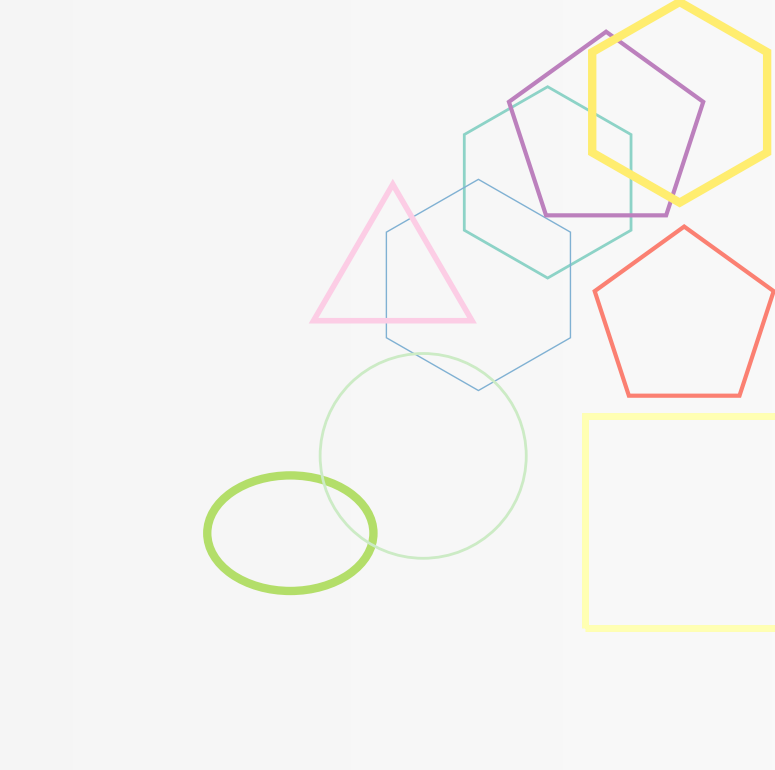[{"shape": "hexagon", "thickness": 1, "radius": 0.62, "center": [0.707, 0.763]}, {"shape": "square", "thickness": 2.5, "radius": 0.69, "center": [0.893, 0.322]}, {"shape": "pentagon", "thickness": 1.5, "radius": 0.61, "center": [0.883, 0.584]}, {"shape": "hexagon", "thickness": 0.5, "radius": 0.69, "center": [0.617, 0.63]}, {"shape": "oval", "thickness": 3, "radius": 0.54, "center": [0.375, 0.308]}, {"shape": "triangle", "thickness": 2, "radius": 0.59, "center": [0.507, 0.643]}, {"shape": "pentagon", "thickness": 1.5, "radius": 0.66, "center": [0.782, 0.827]}, {"shape": "circle", "thickness": 1, "radius": 0.66, "center": [0.546, 0.408]}, {"shape": "hexagon", "thickness": 3, "radius": 0.65, "center": [0.877, 0.867]}]